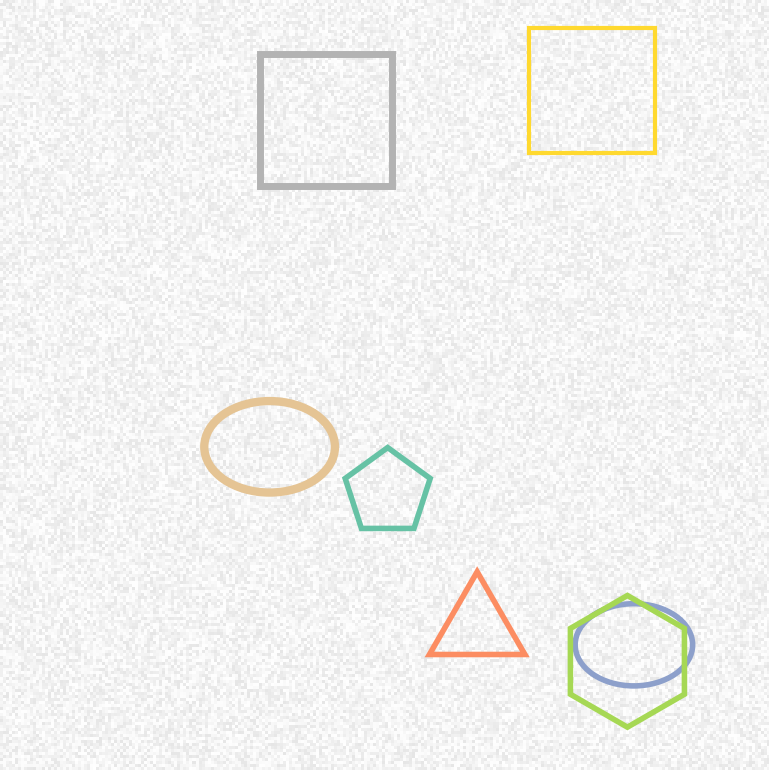[{"shape": "pentagon", "thickness": 2, "radius": 0.29, "center": [0.503, 0.361]}, {"shape": "triangle", "thickness": 2, "radius": 0.36, "center": [0.62, 0.186]}, {"shape": "oval", "thickness": 2, "radius": 0.38, "center": [0.823, 0.163]}, {"shape": "hexagon", "thickness": 2, "radius": 0.43, "center": [0.815, 0.141]}, {"shape": "square", "thickness": 1.5, "radius": 0.41, "center": [0.769, 0.883]}, {"shape": "oval", "thickness": 3, "radius": 0.42, "center": [0.35, 0.42]}, {"shape": "square", "thickness": 2.5, "radius": 0.43, "center": [0.423, 0.844]}]